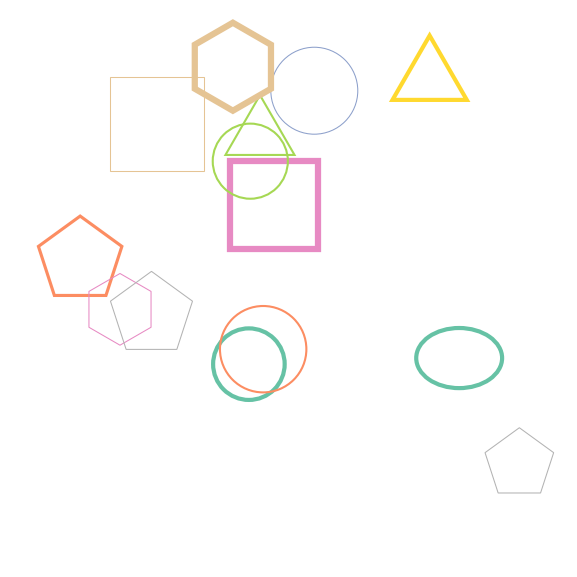[{"shape": "oval", "thickness": 2, "radius": 0.37, "center": [0.795, 0.379]}, {"shape": "circle", "thickness": 2, "radius": 0.31, "center": [0.431, 0.369]}, {"shape": "pentagon", "thickness": 1.5, "radius": 0.38, "center": [0.139, 0.549]}, {"shape": "circle", "thickness": 1, "radius": 0.37, "center": [0.456, 0.394]}, {"shape": "circle", "thickness": 0.5, "radius": 0.38, "center": [0.544, 0.842]}, {"shape": "hexagon", "thickness": 0.5, "radius": 0.31, "center": [0.208, 0.463]}, {"shape": "square", "thickness": 3, "radius": 0.38, "center": [0.475, 0.645]}, {"shape": "circle", "thickness": 1, "radius": 0.33, "center": [0.433, 0.72]}, {"shape": "triangle", "thickness": 1, "radius": 0.35, "center": [0.45, 0.765]}, {"shape": "triangle", "thickness": 2, "radius": 0.37, "center": [0.744, 0.863]}, {"shape": "hexagon", "thickness": 3, "radius": 0.38, "center": [0.403, 0.884]}, {"shape": "square", "thickness": 0.5, "radius": 0.41, "center": [0.272, 0.785]}, {"shape": "pentagon", "thickness": 0.5, "radius": 0.37, "center": [0.262, 0.455]}, {"shape": "pentagon", "thickness": 0.5, "radius": 0.31, "center": [0.899, 0.196]}]